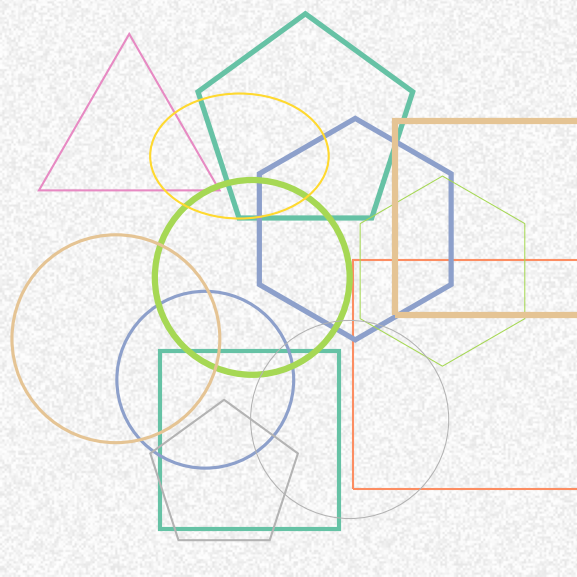[{"shape": "square", "thickness": 2, "radius": 0.77, "center": [0.432, 0.237]}, {"shape": "pentagon", "thickness": 2.5, "radius": 0.98, "center": [0.529, 0.78]}, {"shape": "square", "thickness": 1, "radius": 0.99, "center": [0.81, 0.351]}, {"shape": "hexagon", "thickness": 2.5, "radius": 0.96, "center": [0.615, 0.602]}, {"shape": "circle", "thickness": 1.5, "radius": 0.77, "center": [0.355, 0.342]}, {"shape": "triangle", "thickness": 1, "radius": 0.9, "center": [0.224, 0.76]}, {"shape": "circle", "thickness": 3, "radius": 0.84, "center": [0.437, 0.519]}, {"shape": "hexagon", "thickness": 0.5, "radius": 0.82, "center": [0.766, 0.53]}, {"shape": "oval", "thickness": 1, "radius": 0.77, "center": [0.415, 0.729]}, {"shape": "square", "thickness": 3, "radius": 0.84, "center": [0.852, 0.622]}, {"shape": "circle", "thickness": 1.5, "radius": 0.9, "center": [0.201, 0.413]}, {"shape": "circle", "thickness": 0.5, "radius": 0.86, "center": [0.605, 0.273]}, {"shape": "pentagon", "thickness": 1, "radius": 0.67, "center": [0.388, 0.172]}]